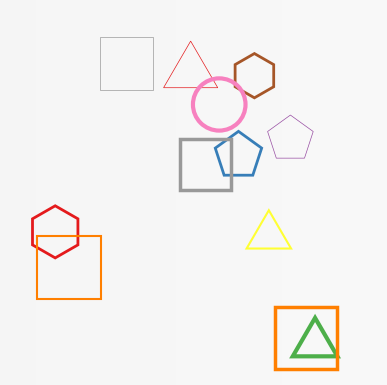[{"shape": "triangle", "thickness": 0.5, "radius": 0.4, "center": [0.492, 0.813]}, {"shape": "hexagon", "thickness": 2, "radius": 0.34, "center": [0.142, 0.398]}, {"shape": "pentagon", "thickness": 2, "radius": 0.31, "center": [0.615, 0.596]}, {"shape": "triangle", "thickness": 3, "radius": 0.33, "center": [0.813, 0.108]}, {"shape": "pentagon", "thickness": 0.5, "radius": 0.31, "center": [0.749, 0.639]}, {"shape": "square", "thickness": 2.5, "radius": 0.4, "center": [0.791, 0.122]}, {"shape": "square", "thickness": 1.5, "radius": 0.41, "center": [0.178, 0.305]}, {"shape": "triangle", "thickness": 1.5, "radius": 0.33, "center": [0.694, 0.388]}, {"shape": "hexagon", "thickness": 2, "radius": 0.29, "center": [0.657, 0.803]}, {"shape": "circle", "thickness": 3, "radius": 0.34, "center": [0.566, 0.729]}, {"shape": "square", "thickness": 2.5, "radius": 0.33, "center": [0.53, 0.573]}, {"shape": "square", "thickness": 0.5, "radius": 0.34, "center": [0.326, 0.836]}]